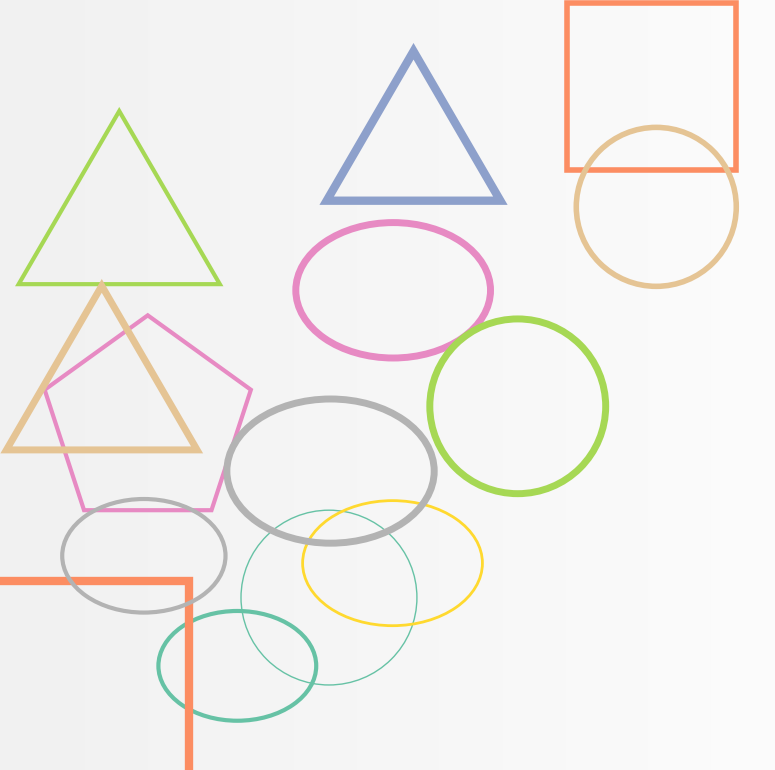[{"shape": "oval", "thickness": 1.5, "radius": 0.51, "center": [0.306, 0.135]}, {"shape": "circle", "thickness": 0.5, "radius": 0.57, "center": [0.424, 0.224]}, {"shape": "square", "thickness": 3, "radius": 0.67, "center": [0.11, 0.111]}, {"shape": "square", "thickness": 2, "radius": 0.54, "center": [0.841, 0.887]}, {"shape": "triangle", "thickness": 3, "radius": 0.65, "center": [0.534, 0.804]}, {"shape": "pentagon", "thickness": 1.5, "radius": 0.7, "center": [0.191, 0.451]}, {"shape": "oval", "thickness": 2.5, "radius": 0.63, "center": [0.507, 0.623]}, {"shape": "triangle", "thickness": 1.5, "radius": 0.75, "center": [0.154, 0.706]}, {"shape": "circle", "thickness": 2.5, "radius": 0.57, "center": [0.668, 0.472]}, {"shape": "oval", "thickness": 1, "radius": 0.58, "center": [0.506, 0.269]}, {"shape": "circle", "thickness": 2, "radius": 0.52, "center": [0.847, 0.731]}, {"shape": "triangle", "thickness": 2.5, "radius": 0.71, "center": [0.131, 0.487]}, {"shape": "oval", "thickness": 1.5, "radius": 0.53, "center": [0.186, 0.278]}, {"shape": "oval", "thickness": 2.5, "radius": 0.67, "center": [0.427, 0.388]}]